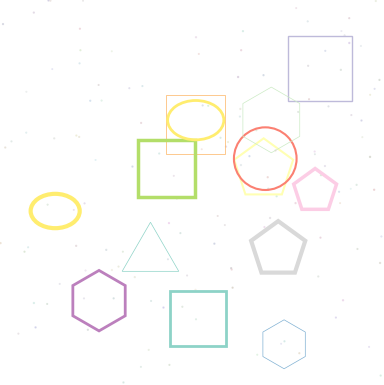[{"shape": "square", "thickness": 2, "radius": 0.36, "center": [0.514, 0.173]}, {"shape": "triangle", "thickness": 0.5, "radius": 0.42, "center": [0.391, 0.338]}, {"shape": "pentagon", "thickness": 1.5, "radius": 0.4, "center": [0.685, 0.56]}, {"shape": "square", "thickness": 1, "radius": 0.42, "center": [0.831, 0.823]}, {"shape": "circle", "thickness": 1.5, "radius": 0.41, "center": [0.689, 0.588]}, {"shape": "hexagon", "thickness": 0.5, "radius": 0.32, "center": [0.738, 0.106]}, {"shape": "square", "thickness": 0.5, "radius": 0.38, "center": [0.508, 0.676]}, {"shape": "square", "thickness": 2.5, "radius": 0.37, "center": [0.432, 0.563]}, {"shape": "pentagon", "thickness": 2.5, "radius": 0.29, "center": [0.818, 0.504]}, {"shape": "pentagon", "thickness": 3, "radius": 0.37, "center": [0.723, 0.352]}, {"shape": "hexagon", "thickness": 2, "radius": 0.39, "center": [0.257, 0.219]}, {"shape": "hexagon", "thickness": 0.5, "radius": 0.43, "center": [0.705, 0.688]}, {"shape": "oval", "thickness": 3, "radius": 0.32, "center": [0.143, 0.452]}, {"shape": "oval", "thickness": 2, "radius": 0.36, "center": [0.508, 0.688]}]